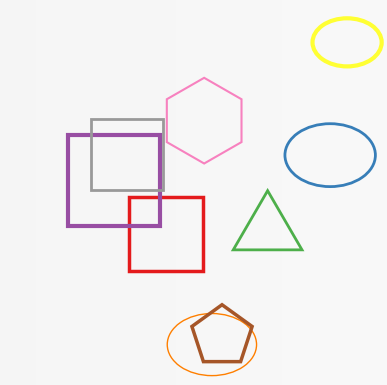[{"shape": "square", "thickness": 2.5, "radius": 0.48, "center": [0.429, 0.392]}, {"shape": "oval", "thickness": 2, "radius": 0.58, "center": [0.852, 0.597]}, {"shape": "triangle", "thickness": 2, "radius": 0.51, "center": [0.691, 0.402]}, {"shape": "square", "thickness": 3, "radius": 0.59, "center": [0.294, 0.532]}, {"shape": "oval", "thickness": 1, "radius": 0.58, "center": [0.547, 0.105]}, {"shape": "oval", "thickness": 3, "radius": 0.45, "center": [0.896, 0.89]}, {"shape": "pentagon", "thickness": 2.5, "radius": 0.41, "center": [0.573, 0.127]}, {"shape": "hexagon", "thickness": 1.5, "radius": 0.56, "center": [0.527, 0.687]}, {"shape": "square", "thickness": 2, "radius": 0.46, "center": [0.327, 0.599]}]